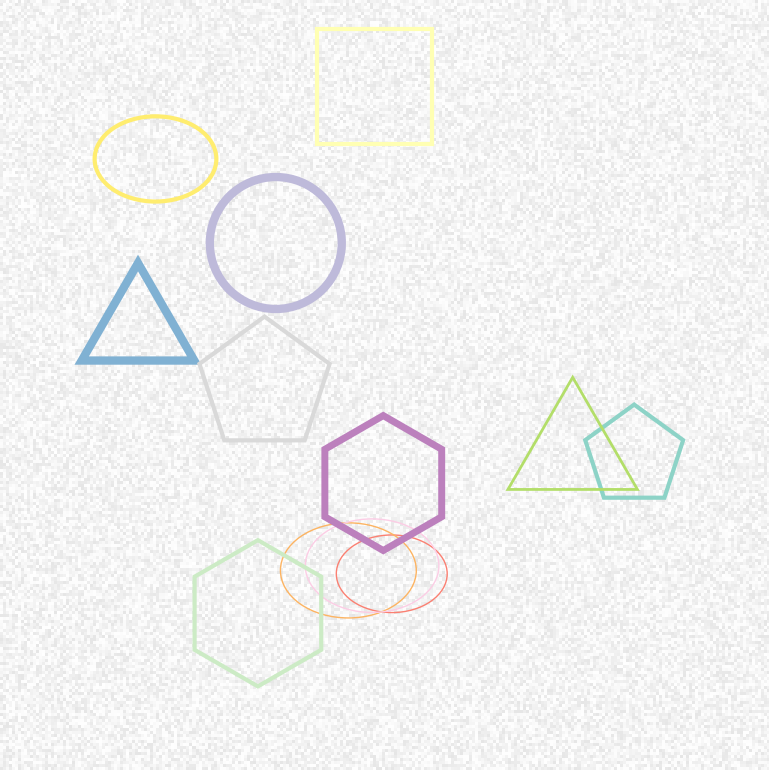[{"shape": "pentagon", "thickness": 1.5, "radius": 0.33, "center": [0.824, 0.408]}, {"shape": "square", "thickness": 1.5, "radius": 0.37, "center": [0.486, 0.888]}, {"shape": "circle", "thickness": 3, "radius": 0.43, "center": [0.358, 0.684]}, {"shape": "oval", "thickness": 0.5, "radius": 0.36, "center": [0.509, 0.255]}, {"shape": "triangle", "thickness": 3, "radius": 0.42, "center": [0.179, 0.574]}, {"shape": "oval", "thickness": 0.5, "radius": 0.44, "center": [0.452, 0.259]}, {"shape": "triangle", "thickness": 1, "radius": 0.49, "center": [0.744, 0.413]}, {"shape": "oval", "thickness": 0.5, "radius": 0.43, "center": [0.483, 0.265]}, {"shape": "pentagon", "thickness": 1.5, "radius": 0.44, "center": [0.344, 0.5]}, {"shape": "hexagon", "thickness": 2.5, "radius": 0.44, "center": [0.498, 0.373]}, {"shape": "hexagon", "thickness": 1.5, "radius": 0.47, "center": [0.335, 0.204]}, {"shape": "oval", "thickness": 1.5, "radius": 0.4, "center": [0.202, 0.794]}]